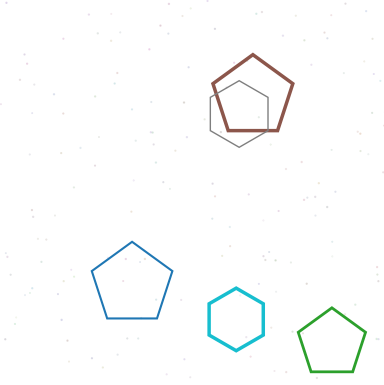[{"shape": "pentagon", "thickness": 1.5, "radius": 0.55, "center": [0.343, 0.262]}, {"shape": "pentagon", "thickness": 2, "radius": 0.46, "center": [0.862, 0.109]}, {"shape": "pentagon", "thickness": 2.5, "radius": 0.55, "center": [0.657, 0.749]}, {"shape": "hexagon", "thickness": 1, "radius": 0.43, "center": [0.621, 0.704]}, {"shape": "hexagon", "thickness": 2.5, "radius": 0.41, "center": [0.614, 0.17]}]